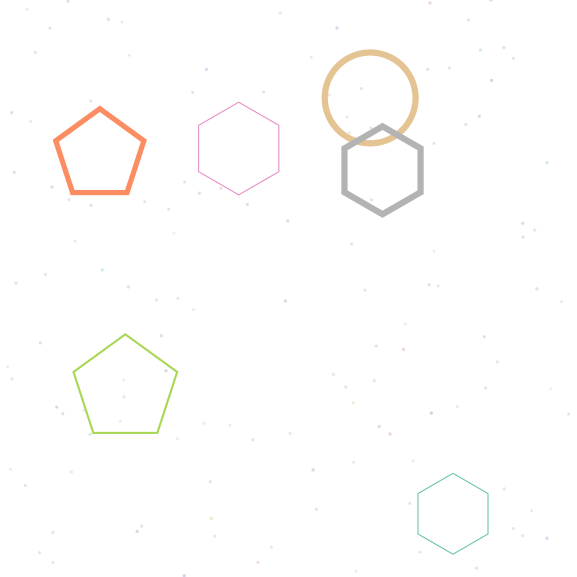[{"shape": "hexagon", "thickness": 0.5, "radius": 0.35, "center": [0.784, 0.109]}, {"shape": "pentagon", "thickness": 2.5, "radius": 0.4, "center": [0.173, 0.731]}, {"shape": "hexagon", "thickness": 0.5, "radius": 0.4, "center": [0.413, 0.742]}, {"shape": "pentagon", "thickness": 1, "radius": 0.47, "center": [0.217, 0.326]}, {"shape": "circle", "thickness": 3, "radius": 0.39, "center": [0.641, 0.83]}, {"shape": "hexagon", "thickness": 3, "radius": 0.38, "center": [0.662, 0.704]}]